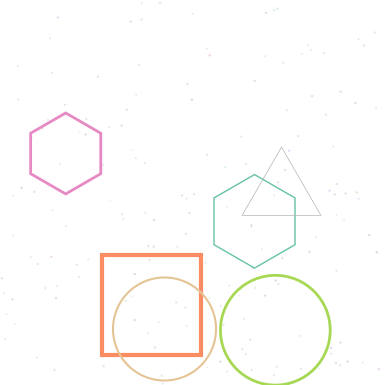[{"shape": "hexagon", "thickness": 1, "radius": 0.61, "center": [0.661, 0.425]}, {"shape": "square", "thickness": 3, "radius": 0.65, "center": [0.394, 0.208]}, {"shape": "hexagon", "thickness": 2, "radius": 0.53, "center": [0.171, 0.601]}, {"shape": "circle", "thickness": 2, "radius": 0.71, "center": [0.715, 0.142]}, {"shape": "circle", "thickness": 1.5, "radius": 0.67, "center": [0.427, 0.145]}, {"shape": "triangle", "thickness": 0.5, "radius": 0.59, "center": [0.731, 0.5]}]